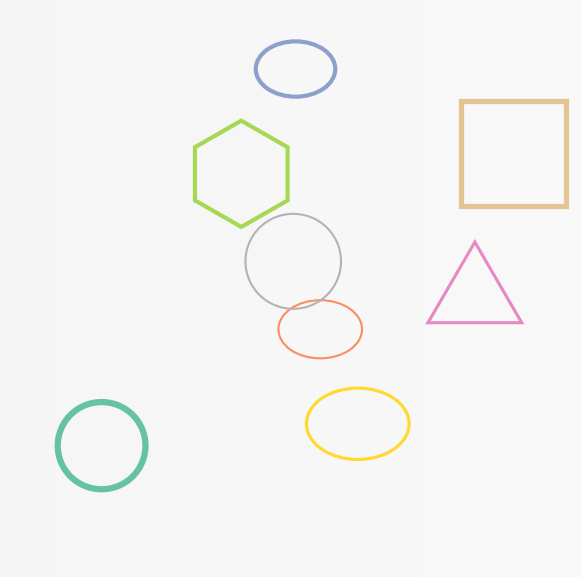[{"shape": "circle", "thickness": 3, "radius": 0.38, "center": [0.175, 0.227]}, {"shape": "oval", "thickness": 1, "radius": 0.36, "center": [0.551, 0.429]}, {"shape": "oval", "thickness": 2, "radius": 0.34, "center": [0.508, 0.88]}, {"shape": "triangle", "thickness": 1.5, "radius": 0.47, "center": [0.817, 0.487]}, {"shape": "hexagon", "thickness": 2, "radius": 0.46, "center": [0.415, 0.698]}, {"shape": "oval", "thickness": 1.5, "radius": 0.44, "center": [0.616, 0.265]}, {"shape": "square", "thickness": 2.5, "radius": 0.45, "center": [0.883, 0.734]}, {"shape": "circle", "thickness": 1, "radius": 0.41, "center": [0.504, 0.547]}]